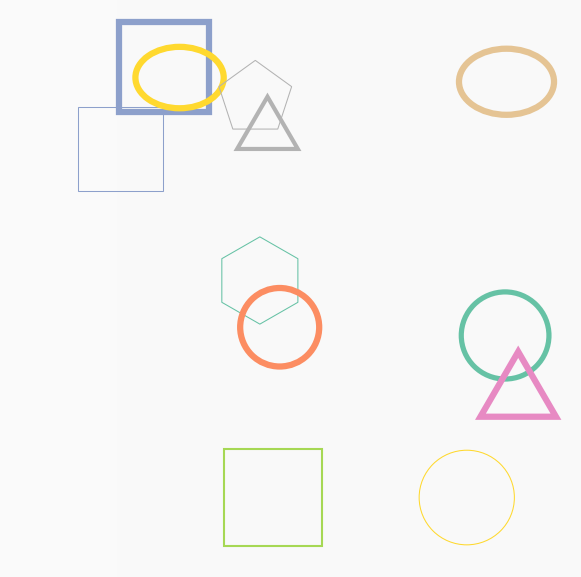[{"shape": "circle", "thickness": 2.5, "radius": 0.38, "center": [0.869, 0.418]}, {"shape": "hexagon", "thickness": 0.5, "radius": 0.38, "center": [0.447, 0.513]}, {"shape": "circle", "thickness": 3, "radius": 0.34, "center": [0.481, 0.432]}, {"shape": "square", "thickness": 0.5, "radius": 0.36, "center": [0.207, 0.741]}, {"shape": "square", "thickness": 3, "radius": 0.39, "center": [0.282, 0.883]}, {"shape": "triangle", "thickness": 3, "radius": 0.38, "center": [0.892, 0.315]}, {"shape": "square", "thickness": 1, "radius": 0.42, "center": [0.469, 0.138]}, {"shape": "oval", "thickness": 3, "radius": 0.38, "center": [0.309, 0.865]}, {"shape": "circle", "thickness": 0.5, "radius": 0.41, "center": [0.803, 0.138]}, {"shape": "oval", "thickness": 3, "radius": 0.41, "center": [0.871, 0.858]}, {"shape": "pentagon", "thickness": 0.5, "radius": 0.33, "center": [0.439, 0.829]}, {"shape": "triangle", "thickness": 2, "radius": 0.3, "center": [0.46, 0.771]}]